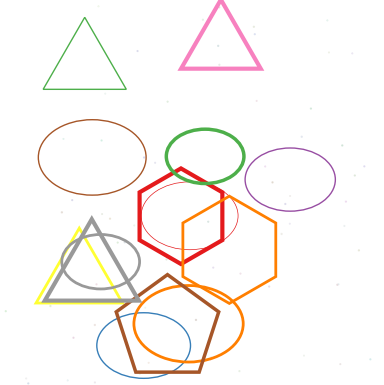[{"shape": "oval", "thickness": 0.5, "radius": 0.63, "center": [0.493, 0.439]}, {"shape": "hexagon", "thickness": 3, "radius": 0.62, "center": [0.47, 0.438]}, {"shape": "oval", "thickness": 1, "radius": 0.61, "center": [0.373, 0.103]}, {"shape": "triangle", "thickness": 1, "radius": 0.62, "center": [0.22, 0.83]}, {"shape": "oval", "thickness": 2.5, "radius": 0.5, "center": [0.533, 0.594]}, {"shape": "oval", "thickness": 1, "radius": 0.59, "center": [0.754, 0.534]}, {"shape": "oval", "thickness": 2, "radius": 0.71, "center": [0.49, 0.159]}, {"shape": "hexagon", "thickness": 2, "radius": 0.7, "center": [0.596, 0.351]}, {"shape": "triangle", "thickness": 2, "radius": 0.65, "center": [0.206, 0.278]}, {"shape": "pentagon", "thickness": 2.5, "radius": 0.7, "center": [0.435, 0.147]}, {"shape": "oval", "thickness": 1, "radius": 0.7, "center": [0.24, 0.591]}, {"shape": "triangle", "thickness": 3, "radius": 0.6, "center": [0.574, 0.881]}, {"shape": "oval", "thickness": 2, "radius": 0.51, "center": [0.262, 0.32]}, {"shape": "triangle", "thickness": 3, "radius": 0.7, "center": [0.238, 0.29]}]